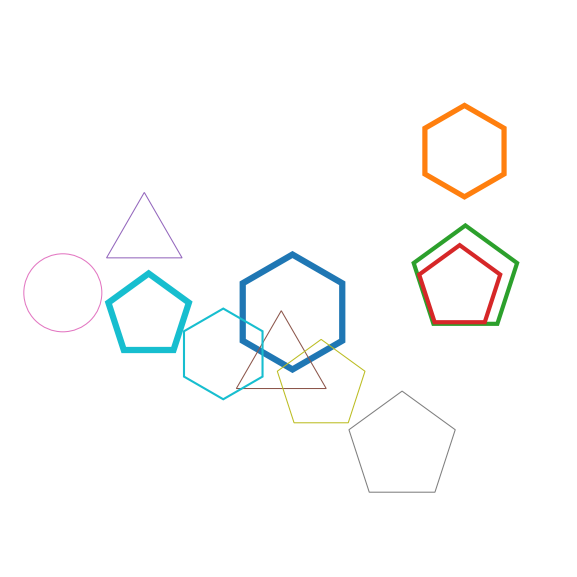[{"shape": "hexagon", "thickness": 3, "radius": 0.5, "center": [0.506, 0.459]}, {"shape": "hexagon", "thickness": 2.5, "radius": 0.4, "center": [0.804, 0.737]}, {"shape": "pentagon", "thickness": 2, "radius": 0.47, "center": [0.806, 0.515]}, {"shape": "pentagon", "thickness": 2, "radius": 0.37, "center": [0.796, 0.501]}, {"shape": "triangle", "thickness": 0.5, "radius": 0.38, "center": [0.25, 0.59]}, {"shape": "triangle", "thickness": 0.5, "radius": 0.45, "center": [0.487, 0.371]}, {"shape": "circle", "thickness": 0.5, "radius": 0.34, "center": [0.109, 0.492]}, {"shape": "pentagon", "thickness": 0.5, "radius": 0.48, "center": [0.696, 0.225]}, {"shape": "pentagon", "thickness": 0.5, "radius": 0.4, "center": [0.556, 0.332]}, {"shape": "pentagon", "thickness": 3, "radius": 0.37, "center": [0.257, 0.452]}, {"shape": "hexagon", "thickness": 1, "radius": 0.39, "center": [0.387, 0.386]}]